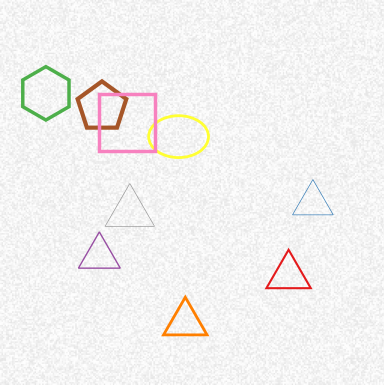[{"shape": "triangle", "thickness": 1.5, "radius": 0.33, "center": [0.75, 0.285]}, {"shape": "triangle", "thickness": 0.5, "radius": 0.31, "center": [0.813, 0.473]}, {"shape": "hexagon", "thickness": 2.5, "radius": 0.35, "center": [0.119, 0.758]}, {"shape": "triangle", "thickness": 1, "radius": 0.31, "center": [0.258, 0.335]}, {"shape": "triangle", "thickness": 2, "radius": 0.33, "center": [0.481, 0.163]}, {"shape": "oval", "thickness": 2, "radius": 0.39, "center": [0.464, 0.645]}, {"shape": "pentagon", "thickness": 3, "radius": 0.33, "center": [0.265, 0.722]}, {"shape": "square", "thickness": 2.5, "radius": 0.37, "center": [0.33, 0.682]}, {"shape": "triangle", "thickness": 0.5, "radius": 0.37, "center": [0.337, 0.449]}]